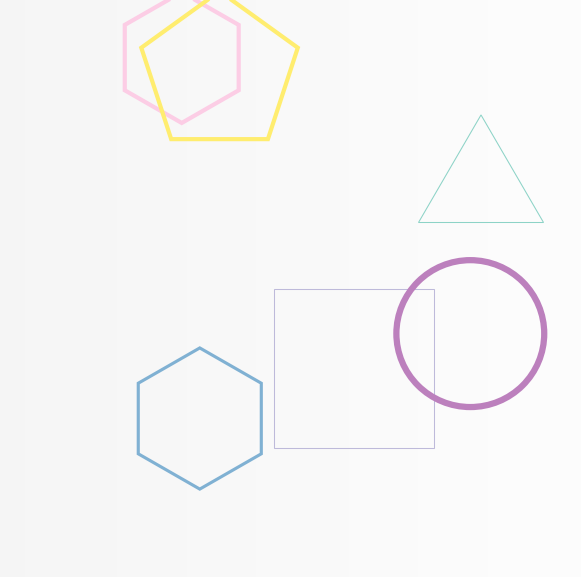[{"shape": "triangle", "thickness": 0.5, "radius": 0.62, "center": [0.828, 0.676]}, {"shape": "square", "thickness": 0.5, "radius": 0.69, "center": [0.609, 0.36]}, {"shape": "hexagon", "thickness": 1.5, "radius": 0.61, "center": [0.344, 0.274]}, {"shape": "hexagon", "thickness": 2, "radius": 0.57, "center": [0.313, 0.899]}, {"shape": "circle", "thickness": 3, "radius": 0.64, "center": [0.809, 0.421]}, {"shape": "pentagon", "thickness": 2, "radius": 0.71, "center": [0.378, 0.873]}]